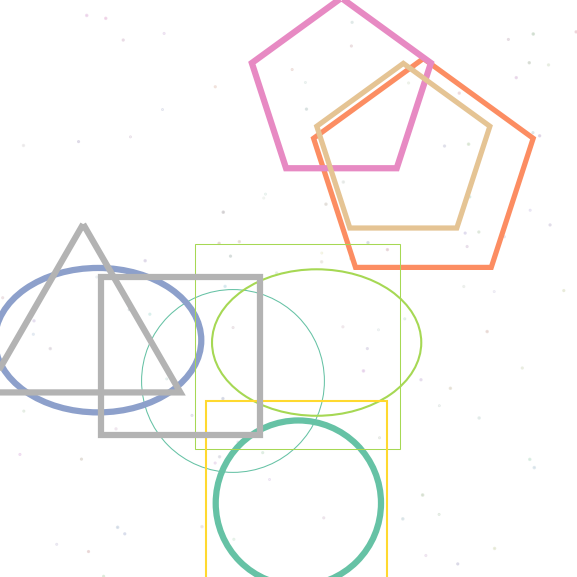[{"shape": "circle", "thickness": 3, "radius": 0.72, "center": [0.517, 0.128]}, {"shape": "circle", "thickness": 0.5, "radius": 0.79, "center": [0.403, 0.339]}, {"shape": "pentagon", "thickness": 2.5, "radius": 1.0, "center": [0.733, 0.698]}, {"shape": "oval", "thickness": 3, "radius": 0.89, "center": [0.17, 0.41]}, {"shape": "pentagon", "thickness": 3, "radius": 0.82, "center": [0.591, 0.84]}, {"shape": "oval", "thickness": 1, "radius": 0.91, "center": [0.548, 0.406]}, {"shape": "square", "thickness": 0.5, "radius": 0.89, "center": [0.515, 0.399]}, {"shape": "square", "thickness": 1, "radius": 0.78, "center": [0.513, 0.148]}, {"shape": "pentagon", "thickness": 2.5, "radius": 0.79, "center": [0.698, 0.732]}, {"shape": "square", "thickness": 3, "radius": 0.69, "center": [0.313, 0.383]}, {"shape": "triangle", "thickness": 3, "radius": 0.97, "center": [0.144, 0.417]}]